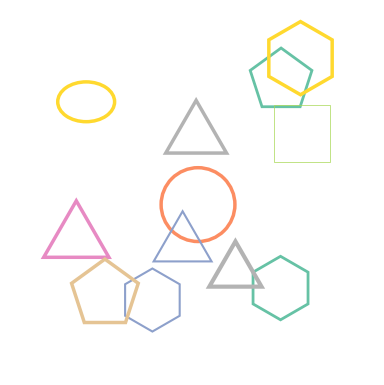[{"shape": "hexagon", "thickness": 2, "radius": 0.41, "center": [0.729, 0.252]}, {"shape": "pentagon", "thickness": 2, "radius": 0.42, "center": [0.73, 0.791]}, {"shape": "circle", "thickness": 2.5, "radius": 0.48, "center": [0.514, 0.469]}, {"shape": "triangle", "thickness": 1.5, "radius": 0.43, "center": [0.474, 0.364]}, {"shape": "hexagon", "thickness": 1.5, "radius": 0.41, "center": [0.396, 0.221]}, {"shape": "triangle", "thickness": 2.5, "radius": 0.49, "center": [0.198, 0.381]}, {"shape": "square", "thickness": 0.5, "radius": 0.37, "center": [0.785, 0.653]}, {"shape": "oval", "thickness": 2.5, "radius": 0.37, "center": [0.224, 0.736]}, {"shape": "hexagon", "thickness": 2.5, "radius": 0.47, "center": [0.781, 0.849]}, {"shape": "pentagon", "thickness": 2.5, "radius": 0.46, "center": [0.273, 0.236]}, {"shape": "triangle", "thickness": 2.5, "radius": 0.46, "center": [0.509, 0.648]}, {"shape": "triangle", "thickness": 3, "radius": 0.39, "center": [0.612, 0.295]}]